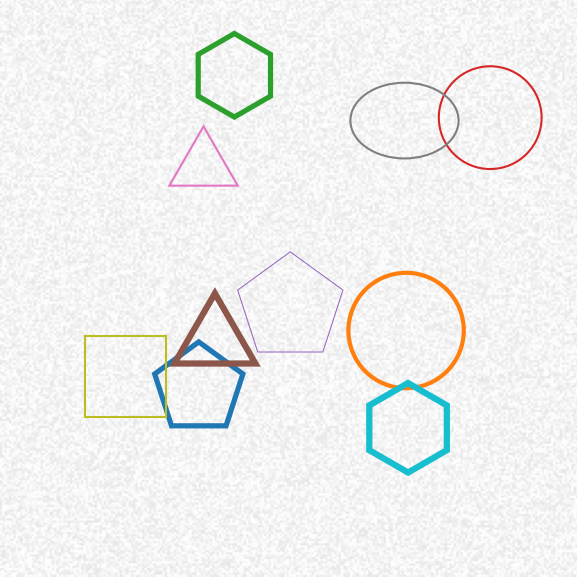[{"shape": "pentagon", "thickness": 2.5, "radius": 0.4, "center": [0.344, 0.327]}, {"shape": "circle", "thickness": 2, "radius": 0.5, "center": [0.703, 0.427]}, {"shape": "hexagon", "thickness": 2.5, "radius": 0.36, "center": [0.406, 0.869]}, {"shape": "circle", "thickness": 1, "radius": 0.44, "center": [0.849, 0.795]}, {"shape": "pentagon", "thickness": 0.5, "radius": 0.48, "center": [0.503, 0.467]}, {"shape": "triangle", "thickness": 3, "radius": 0.4, "center": [0.372, 0.41]}, {"shape": "triangle", "thickness": 1, "radius": 0.34, "center": [0.352, 0.712]}, {"shape": "oval", "thickness": 1, "radius": 0.47, "center": [0.7, 0.79]}, {"shape": "square", "thickness": 1, "radius": 0.35, "center": [0.217, 0.347]}, {"shape": "hexagon", "thickness": 3, "radius": 0.39, "center": [0.707, 0.258]}]